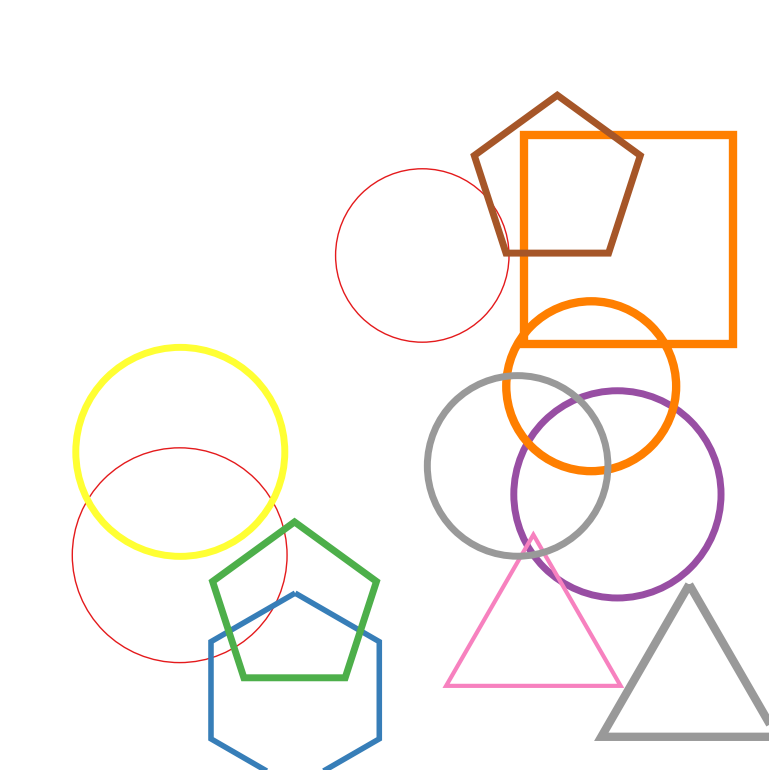[{"shape": "circle", "thickness": 0.5, "radius": 0.56, "center": [0.548, 0.668]}, {"shape": "circle", "thickness": 0.5, "radius": 0.7, "center": [0.233, 0.279]}, {"shape": "hexagon", "thickness": 2, "radius": 0.63, "center": [0.383, 0.104]}, {"shape": "pentagon", "thickness": 2.5, "radius": 0.56, "center": [0.383, 0.21]}, {"shape": "circle", "thickness": 2.5, "radius": 0.67, "center": [0.802, 0.358]}, {"shape": "circle", "thickness": 3, "radius": 0.55, "center": [0.768, 0.498]}, {"shape": "square", "thickness": 3, "radius": 0.68, "center": [0.816, 0.689]}, {"shape": "circle", "thickness": 2.5, "radius": 0.68, "center": [0.234, 0.413]}, {"shape": "pentagon", "thickness": 2.5, "radius": 0.57, "center": [0.724, 0.763]}, {"shape": "triangle", "thickness": 1.5, "radius": 0.65, "center": [0.693, 0.175]}, {"shape": "circle", "thickness": 2.5, "radius": 0.59, "center": [0.672, 0.395]}, {"shape": "triangle", "thickness": 3, "radius": 0.66, "center": [0.895, 0.109]}]